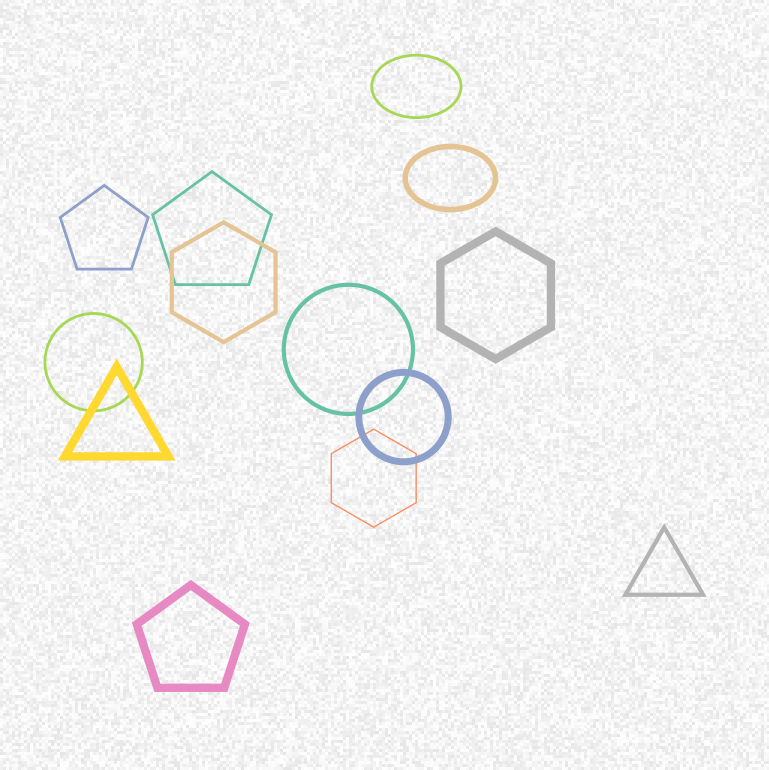[{"shape": "circle", "thickness": 1.5, "radius": 0.42, "center": [0.452, 0.546]}, {"shape": "pentagon", "thickness": 1, "radius": 0.41, "center": [0.275, 0.696]}, {"shape": "hexagon", "thickness": 0.5, "radius": 0.32, "center": [0.485, 0.379]}, {"shape": "circle", "thickness": 2.5, "radius": 0.29, "center": [0.524, 0.458]}, {"shape": "pentagon", "thickness": 1, "radius": 0.3, "center": [0.135, 0.699]}, {"shape": "pentagon", "thickness": 3, "radius": 0.37, "center": [0.248, 0.166]}, {"shape": "circle", "thickness": 1, "radius": 0.32, "center": [0.122, 0.53]}, {"shape": "oval", "thickness": 1, "radius": 0.29, "center": [0.541, 0.888]}, {"shape": "triangle", "thickness": 3, "radius": 0.39, "center": [0.152, 0.446]}, {"shape": "oval", "thickness": 2, "radius": 0.29, "center": [0.585, 0.769]}, {"shape": "hexagon", "thickness": 1.5, "radius": 0.39, "center": [0.29, 0.633]}, {"shape": "triangle", "thickness": 1.5, "radius": 0.29, "center": [0.863, 0.257]}, {"shape": "hexagon", "thickness": 3, "radius": 0.41, "center": [0.644, 0.617]}]